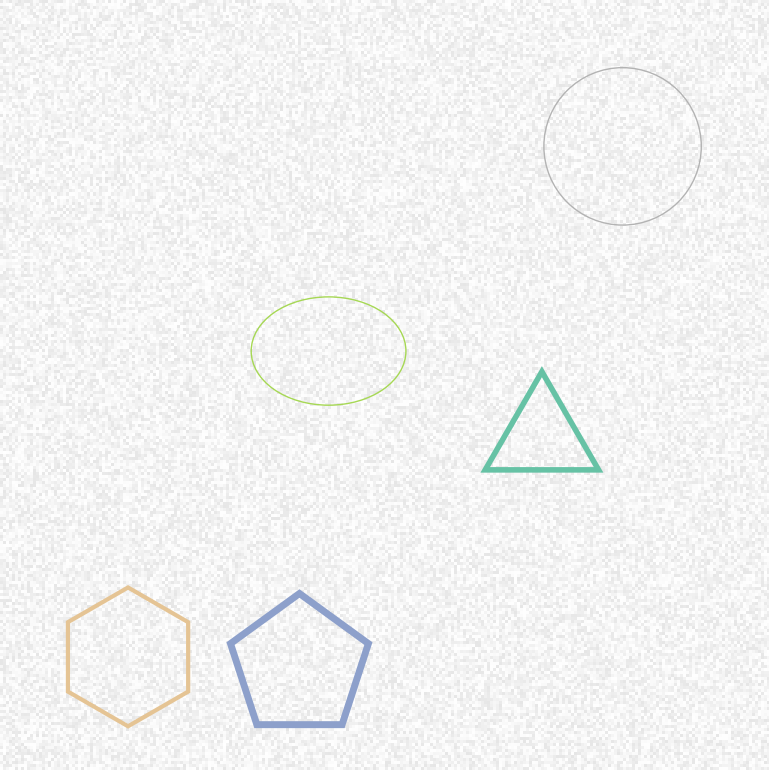[{"shape": "triangle", "thickness": 2, "radius": 0.43, "center": [0.704, 0.432]}, {"shape": "pentagon", "thickness": 2.5, "radius": 0.47, "center": [0.389, 0.135]}, {"shape": "oval", "thickness": 0.5, "radius": 0.5, "center": [0.427, 0.544]}, {"shape": "hexagon", "thickness": 1.5, "radius": 0.45, "center": [0.166, 0.147]}, {"shape": "circle", "thickness": 0.5, "radius": 0.51, "center": [0.809, 0.81]}]